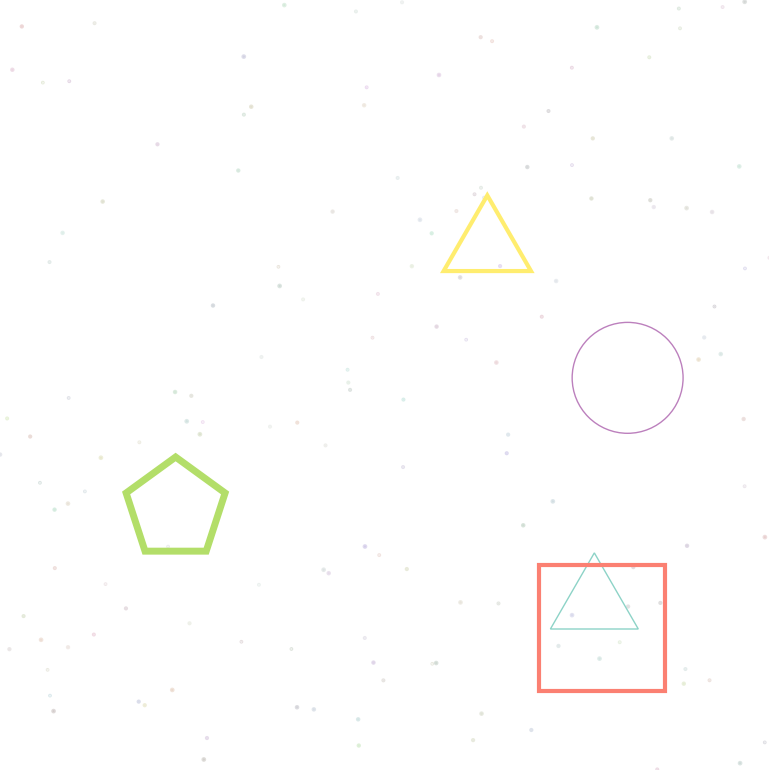[{"shape": "triangle", "thickness": 0.5, "radius": 0.33, "center": [0.772, 0.216]}, {"shape": "square", "thickness": 1.5, "radius": 0.41, "center": [0.782, 0.185]}, {"shape": "pentagon", "thickness": 2.5, "radius": 0.34, "center": [0.228, 0.339]}, {"shape": "circle", "thickness": 0.5, "radius": 0.36, "center": [0.815, 0.509]}, {"shape": "triangle", "thickness": 1.5, "radius": 0.33, "center": [0.633, 0.681]}]